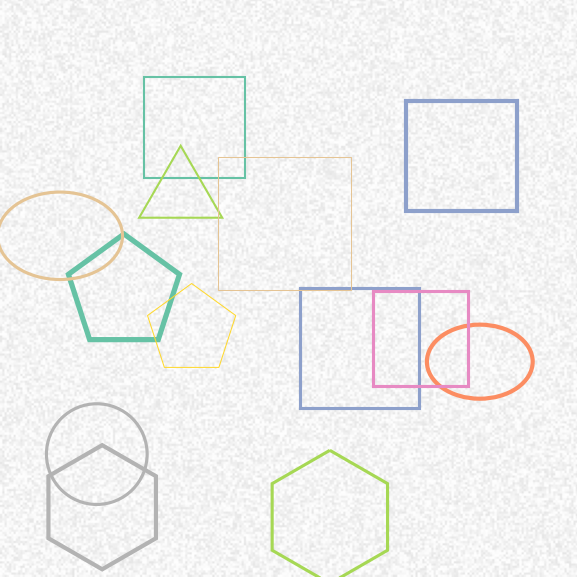[{"shape": "square", "thickness": 1, "radius": 0.44, "center": [0.336, 0.779]}, {"shape": "pentagon", "thickness": 2.5, "radius": 0.51, "center": [0.215, 0.493]}, {"shape": "oval", "thickness": 2, "radius": 0.46, "center": [0.831, 0.373]}, {"shape": "square", "thickness": 1.5, "radius": 0.52, "center": [0.622, 0.397]}, {"shape": "square", "thickness": 2, "radius": 0.48, "center": [0.799, 0.728]}, {"shape": "square", "thickness": 1.5, "radius": 0.41, "center": [0.728, 0.413]}, {"shape": "triangle", "thickness": 1, "radius": 0.42, "center": [0.313, 0.664]}, {"shape": "hexagon", "thickness": 1.5, "radius": 0.58, "center": [0.571, 0.104]}, {"shape": "pentagon", "thickness": 0.5, "radius": 0.4, "center": [0.332, 0.428]}, {"shape": "oval", "thickness": 1.5, "radius": 0.54, "center": [0.104, 0.591]}, {"shape": "square", "thickness": 0.5, "radius": 0.58, "center": [0.492, 0.611]}, {"shape": "circle", "thickness": 1.5, "radius": 0.44, "center": [0.168, 0.213]}, {"shape": "hexagon", "thickness": 2, "radius": 0.54, "center": [0.177, 0.121]}]